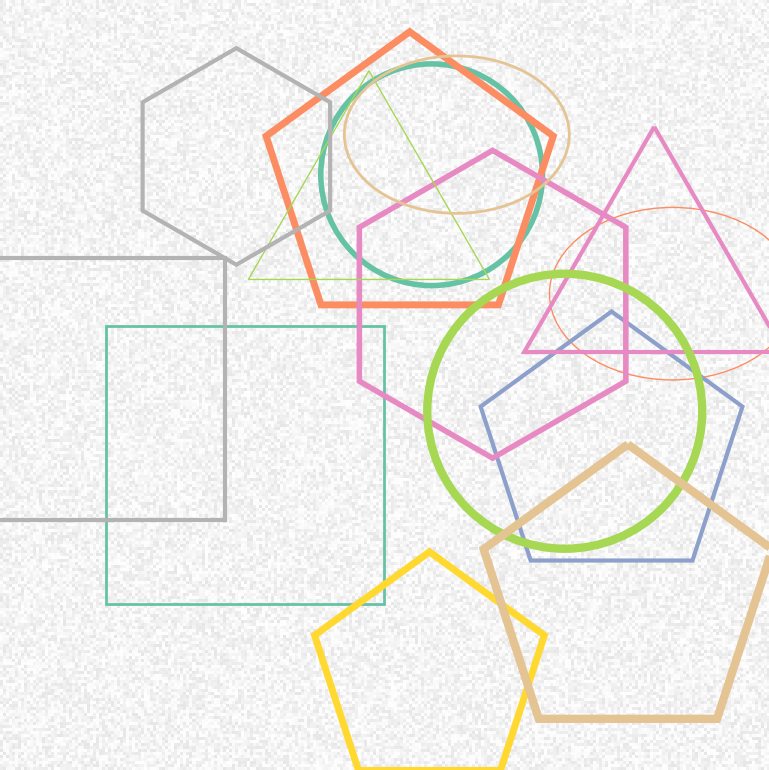[{"shape": "square", "thickness": 1, "radius": 0.9, "center": [0.318, 0.397]}, {"shape": "circle", "thickness": 2, "radius": 0.72, "center": [0.561, 0.773]}, {"shape": "oval", "thickness": 0.5, "radius": 0.8, "center": [0.874, 0.619]}, {"shape": "pentagon", "thickness": 2.5, "radius": 0.98, "center": [0.532, 0.763]}, {"shape": "pentagon", "thickness": 1.5, "radius": 0.89, "center": [0.794, 0.417]}, {"shape": "hexagon", "thickness": 2, "radius": 1.0, "center": [0.64, 0.605]}, {"shape": "triangle", "thickness": 1.5, "radius": 0.97, "center": [0.85, 0.64]}, {"shape": "circle", "thickness": 3, "radius": 0.89, "center": [0.733, 0.466]}, {"shape": "triangle", "thickness": 0.5, "radius": 0.9, "center": [0.479, 0.727]}, {"shape": "pentagon", "thickness": 2.5, "radius": 0.78, "center": [0.558, 0.126]}, {"shape": "pentagon", "thickness": 3, "radius": 0.99, "center": [0.815, 0.226]}, {"shape": "oval", "thickness": 1, "radius": 0.73, "center": [0.593, 0.825]}, {"shape": "hexagon", "thickness": 1.5, "radius": 0.7, "center": [0.307, 0.797]}, {"shape": "square", "thickness": 1.5, "radius": 0.85, "center": [0.122, 0.494]}]